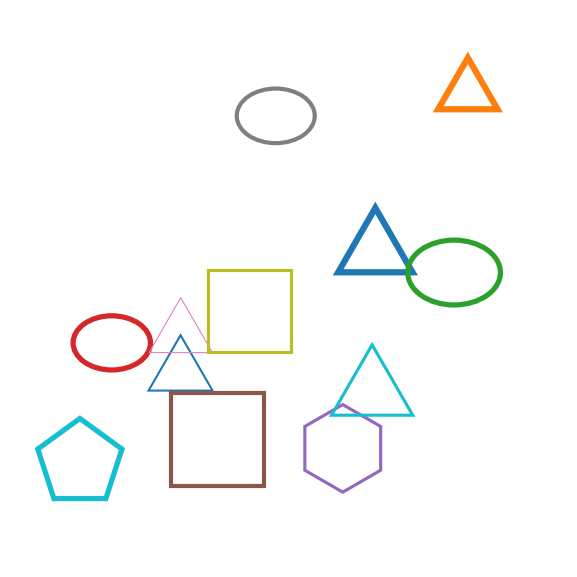[{"shape": "triangle", "thickness": 3, "radius": 0.37, "center": [0.65, 0.565]}, {"shape": "triangle", "thickness": 1, "radius": 0.32, "center": [0.313, 0.355]}, {"shape": "triangle", "thickness": 3, "radius": 0.3, "center": [0.81, 0.84]}, {"shape": "oval", "thickness": 2.5, "radius": 0.4, "center": [0.786, 0.527]}, {"shape": "oval", "thickness": 2.5, "radius": 0.33, "center": [0.194, 0.405]}, {"shape": "hexagon", "thickness": 1.5, "radius": 0.38, "center": [0.594, 0.223]}, {"shape": "square", "thickness": 2, "radius": 0.4, "center": [0.377, 0.238]}, {"shape": "triangle", "thickness": 0.5, "radius": 0.32, "center": [0.313, 0.42]}, {"shape": "oval", "thickness": 2, "radius": 0.34, "center": [0.477, 0.799]}, {"shape": "square", "thickness": 1.5, "radius": 0.36, "center": [0.432, 0.46]}, {"shape": "triangle", "thickness": 1.5, "radius": 0.41, "center": [0.644, 0.321]}, {"shape": "pentagon", "thickness": 2.5, "radius": 0.38, "center": [0.138, 0.198]}]